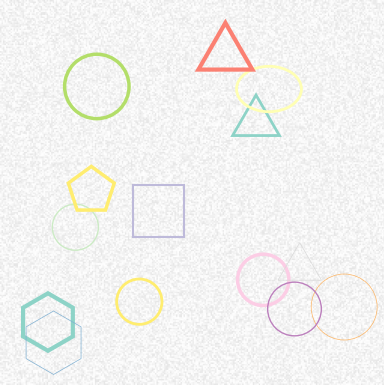[{"shape": "hexagon", "thickness": 3, "radius": 0.37, "center": [0.125, 0.164]}, {"shape": "triangle", "thickness": 2, "radius": 0.35, "center": [0.665, 0.683]}, {"shape": "oval", "thickness": 2, "radius": 0.42, "center": [0.699, 0.769]}, {"shape": "square", "thickness": 1.5, "radius": 0.34, "center": [0.411, 0.452]}, {"shape": "triangle", "thickness": 3, "radius": 0.4, "center": [0.585, 0.86]}, {"shape": "hexagon", "thickness": 0.5, "radius": 0.41, "center": [0.139, 0.11]}, {"shape": "circle", "thickness": 0.5, "radius": 0.43, "center": [0.894, 0.203]}, {"shape": "circle", "thickness": 2.5, "radius": 0.42, "center": [0.251, 0.775]}, {"shape": "circle", "thickness": 2.5, "radius": 0.33, "center": [0.684, 0.273]}, {"shape": "triangle", "thickness": 0.5, "radius": 0.33, "center": [0.779, 0.305]}, {"shape": "circle", "thickness": 1, "radius": 0.35, "center": [0.765, 0.197]}, {"shape": "circle", "thickness": 1, "radius": 0.3, "center": [0.196, 0.41]}, {"shape": "circle", "thickness": 2, "radius": 0.29, "center": [0.362, 0.216]}, {"shape": "pentagon", "thickness": 2.5, "radius": 0.31, "center": [0.237, 0.505]}]